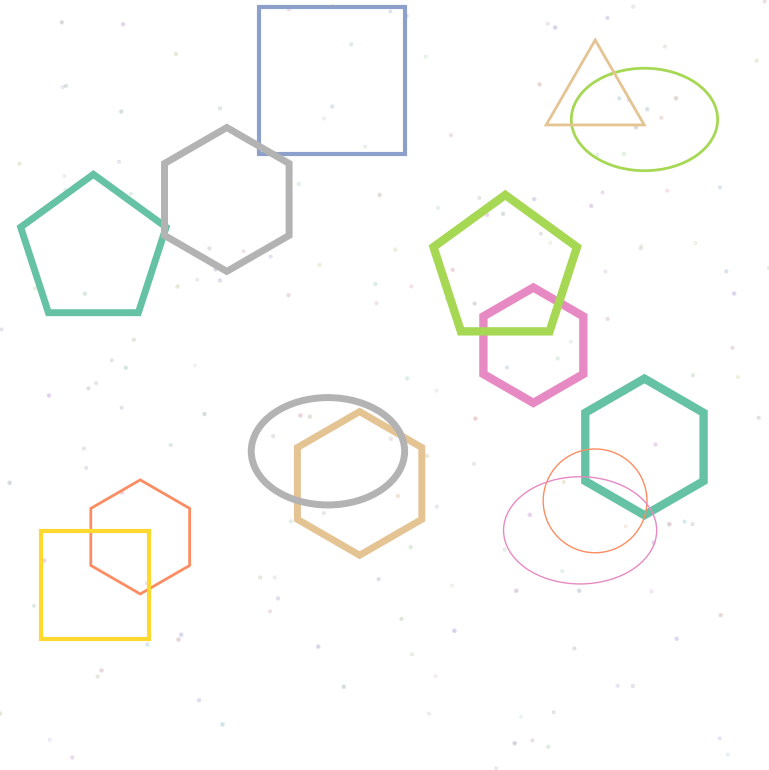[{"shape": "pentagon", "thickness": 2.5, "radius": 0.5, "center": [0.121, 0.674]}, {"shape": "hexagon", "thickness": 3, "radius": 0.44, "center": [0.837, 0.42]}, {"shape": "hexagon", "thickness": 1, "radius": 0.37, "center": [0.182, 0.303]}, {"shape": "circle", "thickness": 0.5, "radius": 0.34, "center": [0.773, 0.35]}, {"shape": "square", "thickness": 1.5, "radius": 0.48, "center": [0.431, 0.896]}, {"shape": "oval", "thickness": 0.5, "radius": 0.5, "center": [0.753, 0.311]}, {"shape": "hexagon", "thickness": 3, "radius": 0.37, "center": [0.693, 0.552]}, {"shape": "oval", "thickness": 1, "radius": 0.48, "center": [0.837, 0.845]}, {"shape": "pentagon", "thickness": 3, "radius": 0.49, "center": [0.656, 0.649]}, {"shape": "square", "thickness": 1.5, "radius": 0.35, "center": [0.124, 0.24]}, {"shape": "triangle", "thickness": 1, "radius": 0.37, "center": [0.773, 0.875]}, {"shape": "hexagon", "thickness": 2.5, "radius": 0.47, "center": [0.467, 0.372]}, {"shape": "hexagon", "thickness": 2.5, "radius": 0.47, "center": [0.295, 0.741]}, {"shape": "oval", "thickness": 2.5, "radius": 0.5, "center": [0.426, 0.414]}]